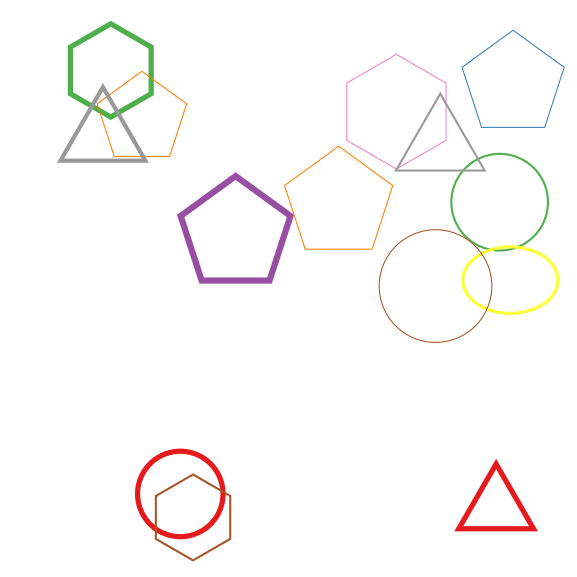[{"shape": "triangle", "thickness": 2.5, "radius": 0.37, "center": [0.859, 0.121]}, {"shape": "circle", "thickness": 2.5, "radius": 0.37, "center": [0.312, 0.144]}, {"shape": "pentagon", "thickness": 0.5, "radius": 0.47, "center": [0.889, 0.854]}, {"shape": "hexagon", "thickness": 2.5, "radius": 0.4, "center": [0.192, 0.877]}, {"shape": "circle", "thickness": 1, "radius": 0.42, "center": [0.865, 0.649]}, {"shape": "pentagon", "thickness": 3, "radius": 0.5, "center": [0.408, 0.594]}, {"shape": "pentagon", "thickness": 0.5, "radius": 0.49, "center": [0.586, 0.647]}, {"shape": "pentagon", "thickness": 0.5, "radius": 0.41, "center": [0.246, 0.794]}, {"shape": "oval", "thickness": 1.5, "radius": 0.41, "center": [0.884, 0.514]}, {"shape": "circle", "thickness": 0.5, "radius": 0.49, "center": [0.754, 0.504]}, {"shape": "hexagon", "thickness": 1, "radius": 0.37, "center": [0.334, 0.103]}, {"shape": "hexagon", "thickness": 0.5, "radius": 0.5, "center": [0.686, 0.806]}, {"shape": "triangle", "thickness": 1, "radius": 0.44, "center": [0.762, 0.748]}, {"shape": "triangle", "thickness": 2, "radius": 0.42, "center": [0.178, 0.763]}]